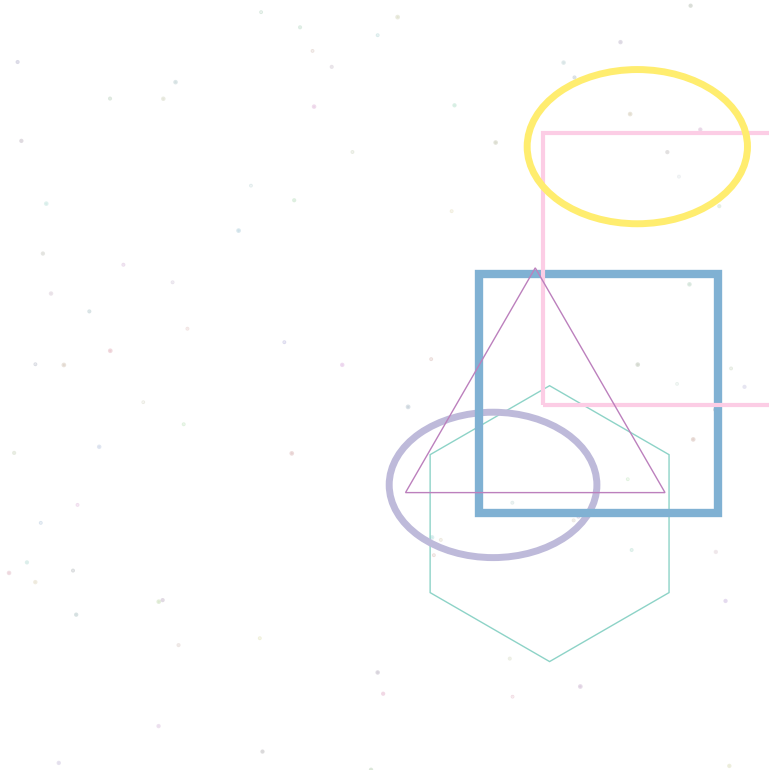[{"shape": "hexagon", "thickness": 0.5, "radius": 0.9, "center": [0.714, 0.32]}, {"shape": "oval", "thickness": 2.5, "radius": 0.67, "center": [0.64, 0.37]}, {"shape": "square", "thickness": 3, "radius": 0.78, "center": [0.778, 0.489]}, {"shape": "square", "thickness": 1.5, "radius": 0.88, "center": [0.882, 0.651]}, {"shape": "triangle", "thickness": 0.5, "radius": 0.97, "center": [0.695, 0.458]}, {"shape": "oval", "thickness": 2.5, "radius": 0.72, "center": [0.828, 0.81]}]